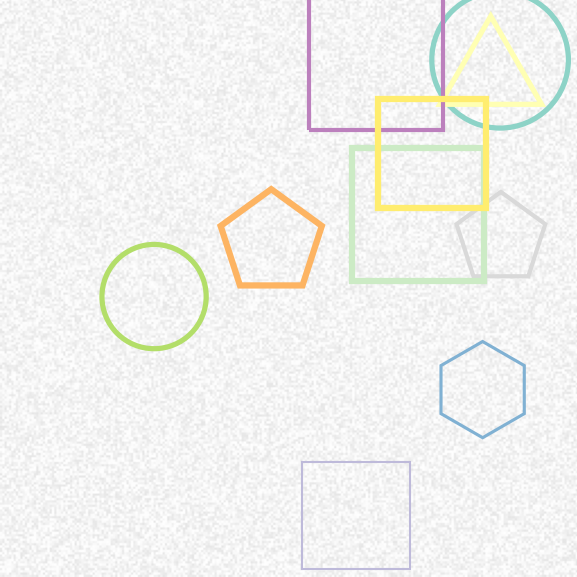[{"shape": "circle", "thickness": 2.5, "radius": 0.59, "center": [0.866, 0.896]}, {"shape": "triangle", "thickness": 2.5, "radius": 0.51, "center": [0.85, 0.869]}, {"shape": "square", "thickness": 1, "radius": 0.46, "center": [0.617, 0.107]}, {"shape": "hexagon", "thickness": 1.5, "radius": 0.42, "center": [0.836, 0.324]}, {"shape": "pentagon", "thickness": 3, "radius": 0.46, "center": [0.47, 0.579]}, {"shape": "circle", "thickness": 2.5, "radius": 0.45, "center": [0.267, 0.486]}, {"shape": "pentagon", "thickness": 2, "radius": 0.4, "center": [0.867, 0.586]}, {"shape": "square", "thickness": 2, "radius": 0.58, "center": [0.651, 0.89]}, {"shape": "square", "thickness": 3, "radius": 0.57, "center": [0.724, 0.627]}, {"shape": "square", "thickness": 3, "radius": 0.47, "center": [0.748, 0.733]}]